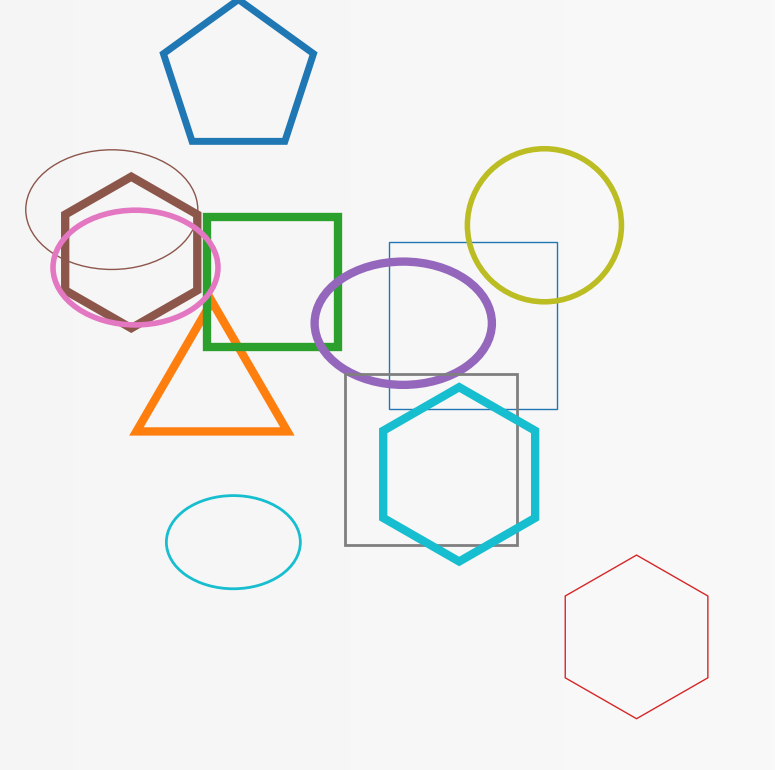[{"shape": "square", "thickness": 0.5, "radius": 0.54, "center": [0.61, 0.578]}, {"shape": "pentagon", "thickness": 2.5, "radius": 0.51, "center": [0.308, 0.899]}, {"shape": "triangle", "thickness": 3, "radius": 0.56, "center": [0.273, 0.496]}, {"shape": "square", "thickness": 3, "radius": 0.42, "center": [0.351, 0.634]}, {"shape": "hexagon", "thickness": 0.5, "radius": 0.53, "center": [0.821, 0.173]}, {"shape": "oval", "thickness": 3, "radius": 0.57, "center": [0.52, 0.58]}, {"shape": "oval", "thickness": 0.5, "radius": 0.56, "center": [0.144, 0.728]}, {"shape": "hexagon", "thickness": 3, "radius": 0.49, "center": [0.169, 0.672]}, {"shape": "oval", "thickness": 2, "radius": 0.53, "center": [0.175, 0.653]}, {"shape": "square", "thickness": 1, "radius": 0.55, "center": [0.556, 0.403]}, {"shape": "circle", "thickness": 2, "radius": 0.5, "center": [0.702, 0.707]}, {"shape": "hexagon", "thickness": 3, "radius": 0.57, "center": [0.592, 0.384]}, {"shape": "oval", "thickness": 1, "radius": 0.43, "center": [0.301, 0.296]}]